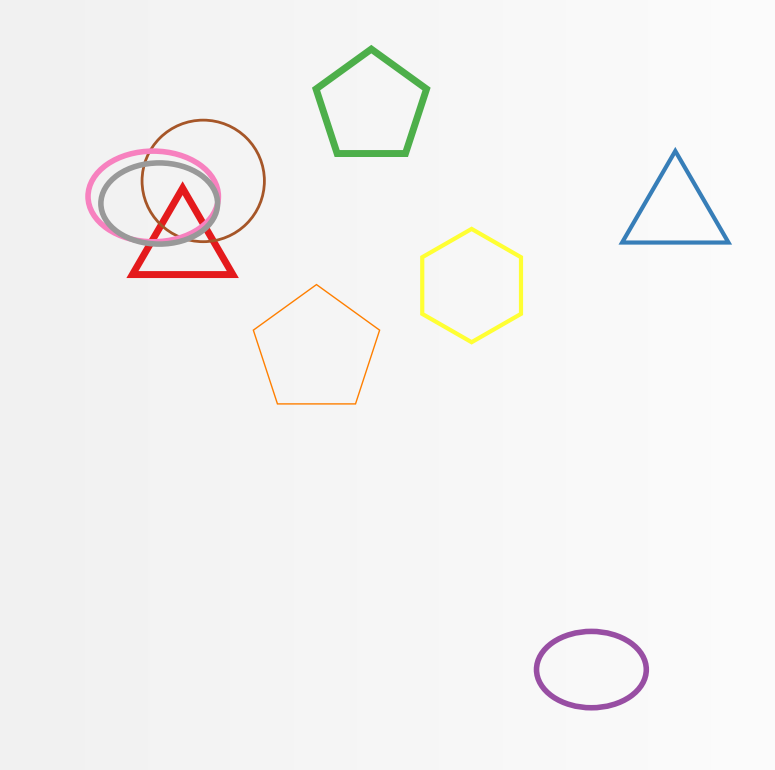[{"shape": "triangle", "thickness": 2.5, "radius": 0.37, "center": [0.236, 0.681]}, {"shape": "triangle", "thickness": 1.5, "radius": 0.4, "center": [0.871, 0.725]}, {"shape": "pentagon", "thickness": 2.5, "radius": 0.37, "center": [0.479, 0.861]}, {"shape": "oval", "thickness": 2, "radius": 0.35, "center": [0.763, 0.13]}, {"shape": "pentagon", "thickness": 0.5, "radius": 0.43, "center": [0.408, 0.545]}, {"shape": "hexagon", "thickness": 1.5, "radius": 0.37, "center": [0.609, 0.629]}, {"shape": "circle", "thickness": 1, "radius": 0.39, "center": [0.262, 0.765]}, {"shape": "oval", "thickness": 2, "radius": 0.42, "center": [0.198, 0.745]}, {"shape": "oval", "thickness": 2, "radius": 0.38, "center": [0.205, 0.736]}]